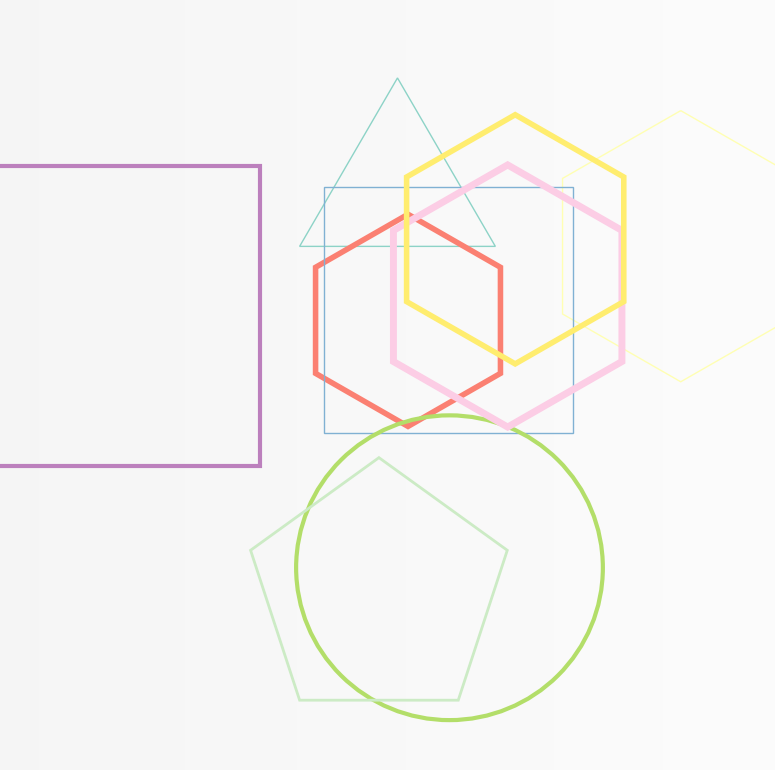[{"shape": "triangle", "thickness": 0.5, "radius": 0.73, "center": [0.513, 0.753]}, {"shape": "hexagon", "thickness": 0.5, "radius": 0.88, "center": [0.878, 0.68]}, {"shape": "hexagon", "thickness": 2, "radius": 0.69, "center": [0.526, 0.584]}, {"shape": "square", "thickness": 0.5, "radius": 0.8, "center": [0.579, 0.597]}, {"shape": "circle", "thickness": 1.5, "radius": 0.99, "center": [0.58, 0.263]}, {"shape": "hexagon", "thickness": 2.5, "radius": 0.85, "center": [0.655, 0.616]}, {"shape": "square", "thickness": 1.5, "radius": 0.97, "center": [0.14, 0.59]}, {"shape": "pentagon", "thickness": 1, "radius": 0.87, "center": [0.489, 0.232]}, {"shape": "hexagon", "thickness": 2, "radius": 0.81, "center": [0.665, 0.689]}]